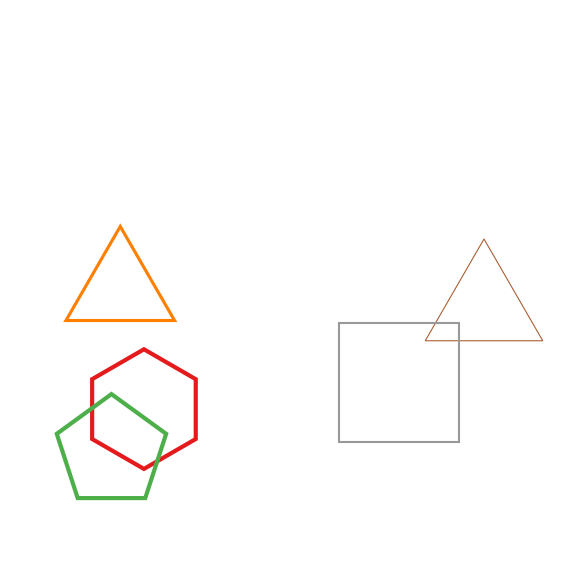[{"shape": "hexagon", "thickness": 2, "radius": 0.52, "center": [0.249, 0.291]}, {"shape": "pentagon", "thickness": 2, "radius": 0.5, "center": [0.193, 0.217]}, {"shape": "triangle", "thickness": 1.5, "radius": 0.54, "center": [0.208, 0.498]}, {"shape": "triangle", "thickness": 0.5, "radius": 0.59, "center": [0.838, 0.468]}, {"shape": "square", "thickness": 1, "radius": 0.52, "center": [0.691, 0.337]}]